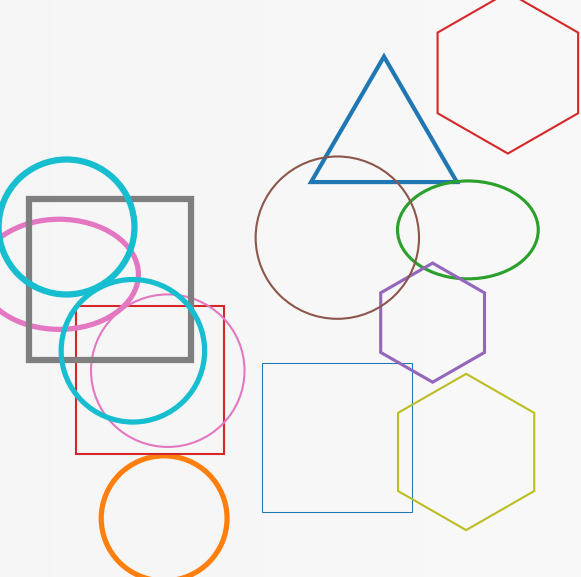[{"shape": "triangle", "thickness": 2, "radius": 0.72, "center": [0.661, 0.756]}, {"shape": "square", "thickness": 0.5, "radius": 0.65, "center": [0.579, 0.242]}, {"shape": "circle", "thickness": 2.5, "radius": 0.54, "center": [0.282, 0.102]}, {"shape": "oval", "thickness": 1.5, "radius": 0.61, "center": [0.805, 0.601]}, {"shape": "hexagon", "thickness": 1, "radius": 0.7, "center": [0.874, 0.873]}, {"shape": "square", "thickness": 1, "radius": 0.64, "center": [0.258, 0.342]}, {"shape": "hexagon", "thickness": 1.5, "radius": 0.52, "center": [0.744, 0.44]}, {"shape": "circle", "thickness": 1, "radius": 0.7, "center": [0.58, 0.588]}, {"shape": "oval", "thickness": 2.5, "radius": 0.68, "center": [0.102, 0.524]}, {"shape": "circle", "thickness": 1, "radius": 0.66, "center": [0.289, 0.357]}, {"shape": "square", "thickness": 3, "radius": 0.7, "center": [0.19, 0.515]}, {"shape": "hexagon", "thickness": 1, "radius": 0.68, "center": [0.802, 0.217]}, {"shape": "circle", "thickness": 2.5, "radius": 0.62, "center": [0.229, 0.392]}, {"shape": "circle", "thickness": 3, "radius": 0.58, "center": [0.114, 0.606]}]